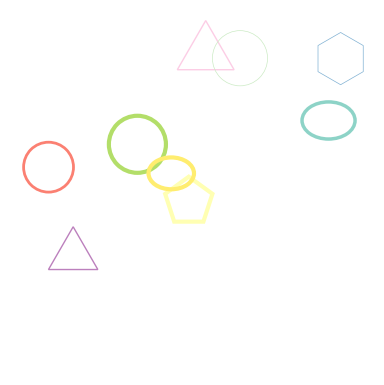[{"shape": "oval", "thickness": 2.5, "radius": 0.34, "center": [0.853, 0.687]}, {"shape": "pentagon", "thickness": 3, "radius": 0.32, "center": [0.49, 0.477]}, {"shape": "circle", "thickness": 2, "radius": 0.32, "center": [0.126, 0.566]}, {"shape": "hexagon", "thickness": 0.5, "radius": 0.34, "center": [0.885, 0.848]}, {"shape": "circle", "thickness": 3, "radius": 0.37, "center": [0.357, 0.625]}, {"shape": "triangle", "thickness": 1, "radius": 0.43, "center": [0.534, 0.861]}, {"shape": "triangle", "thickness": 1, "radius": 0.37, "center": [0.19, 0.337]}, {"shape": "circle", "thickness": 0.5, "radius": 0.36, "center": [0.623, 0.849]}, {"shape": "oval", "thickness": 3, "radius": 0.3, "center": [0.445, 0.55]}]